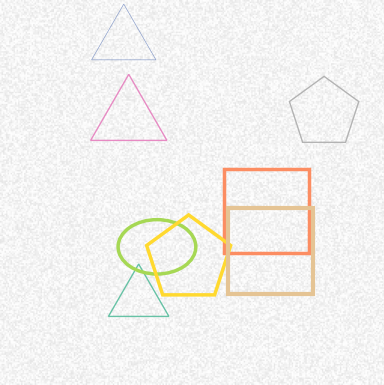[{"shape": "triangle", "thickness": 1, "radius": 0.45, "center": [0.36, 0.223]}, {"shape": "square", "thickness": 2.5, "radius": 0.55, "center": [0.692, 0.453]}, {"shape": "triangle", "thickness": 0.5, "radius": 0.48, "center": [0.321, 0.893]}, {"shape": "triangle", "thickness": 1, "radius": 0.57, "center": [0.334, 0.693]}, {"shape": "oval", "thickness": 2.5, "radius": 0.5, "center": [0.408, 0.359]}, {"shape": "pentagon", "thickness": 2.5, "radius": 0.57, "center": [0.49, 0.327]}, {"shape": "square", "thickness": 3, "radius": 0.56, "center": [0.703, 0.347]}, {"shape": "pentagon", "thickness": 1, "radius": 0.47, "center": [0.842, 0.707]}]